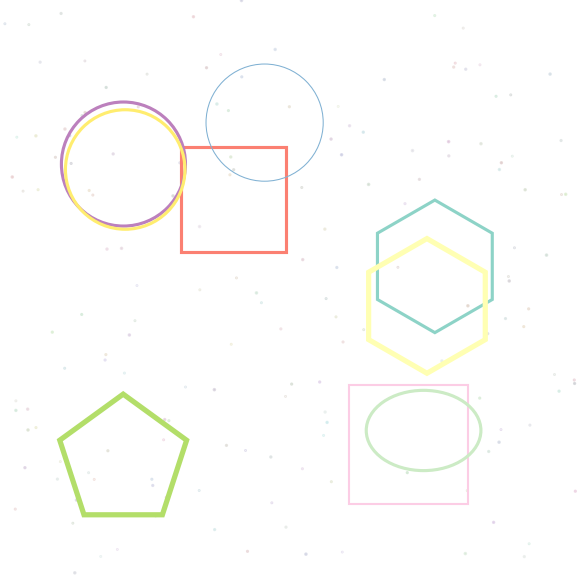[{"shape": "hexagon", "thickness": 1.5, "radius": 0.57, "center": [0.753, 0.538]}, {"shape": "hexagon", "thickness": 2.5, "radius": 0.58, "center": [0.739, 0.469]}, {"shape": "square", "thickness": 1.5, "radius": 0.45, "center": [0.404, 0.653]}, {"shape": "circle", "thickness": 0.5, "radius": 0.51, "center": [0.458, 0.787]}, {"shape": "pentagon", "thickness": 2.5, "radius": 0.58, "center": [0.213, 0.201]}, {"shape": "square", "thickness": 1, "radius": 0.52, "center": [0.707, 0.229]}, {"shape": "circle", "thickness": 1.5, "radius": 0.54, "center": [0.214, 0.715]}, {"shape": "oval", "thickness": 1.5, "radius": 0.5, "center": [0.733, 0.254]}, {"shape": "circle", "thickness": 1.5, "radius": 0.52, "center": [0.217, 0.706]}]